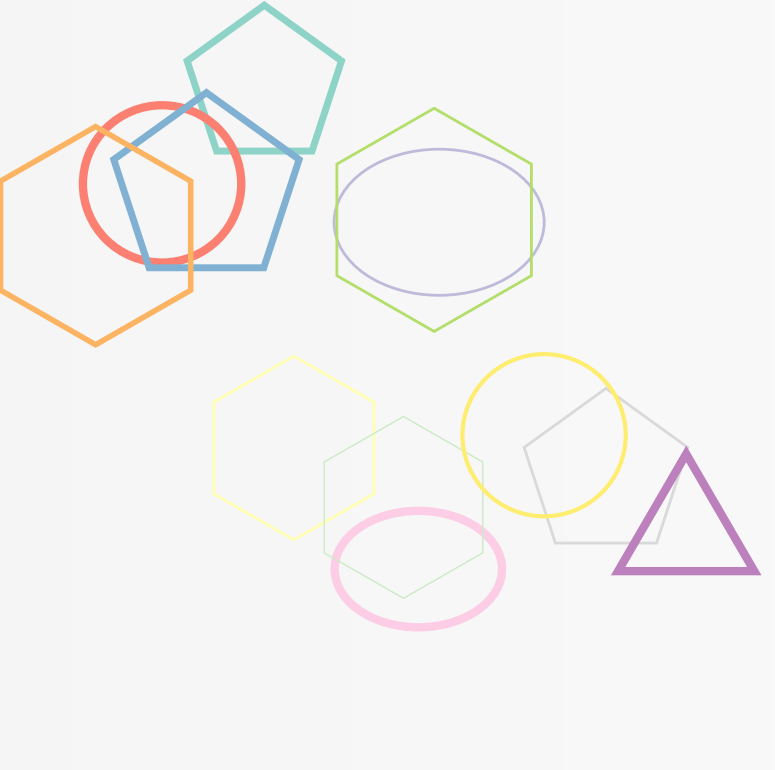[{"shape": "pentagon", "thickness": 2.5, "radius": 0.52, "center": [0.341, 0.889]}, {"shape": "hexagon", "thickness": 1, "radius": 0.6, "center": [0.379, 0.418]}, {"shape": "oval", "thickness": 1, "radius": 0.68, "center": [0.567, 0.711]}, {"shape": "circle", "thickness": 3, "radius": 0.51, "center": [0.209, 0.761]}, {"shape": "pentagon", "thickness": 2.5, "radius": 0.63, "center": [0.266, 0.754]}, {"shape": "hexagon", "thickness": 2, "radius": 0.71, "center": [0.123, 0.694]}, {"shape": "hexagon", "thickness": 1, "radius": 0.72, "center": [0.56, 0.714]}, {"shape": "oval", "thickness": 3, "radius": 0.54, "center": [0.54, 0.261]}, {"shape": "pentagon", "thickness": 1, "radius": 0.56, "center": [0.782, 0.385]}, {"shape": "triangle", "thickness": 3, "radius": 0.51, "center": [0.885, 0.309]}, {"shape": "hexagon", "thickness": 0.5, "radius": 0.59, "center": [0.521, 0.341]}, {"shape": "circle", "thickness": 1.5, "radius": 0.53, "center": [0.702, 0.435]}]